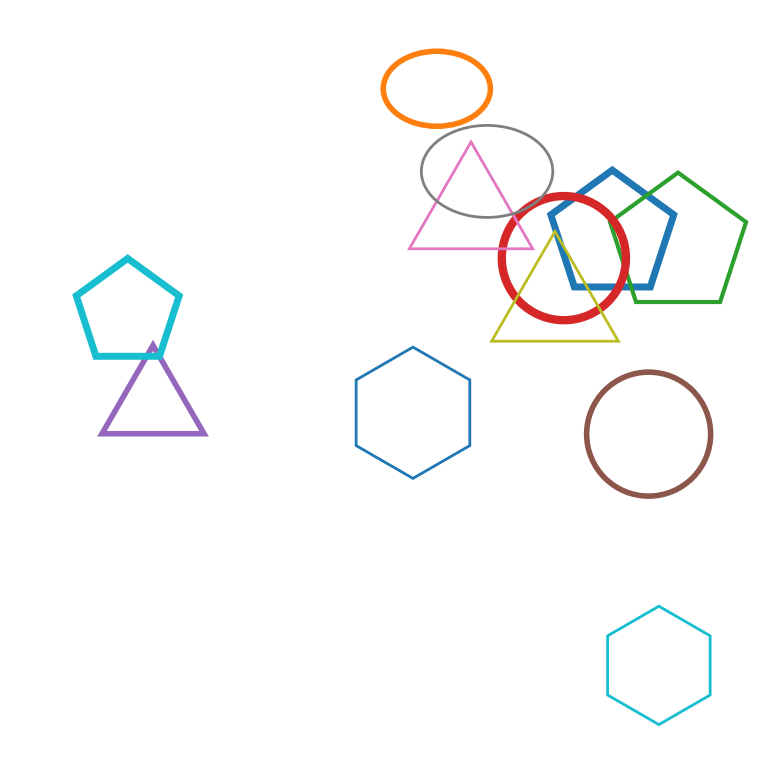[{"shape": "pentagon", "thickness": 2.5, "radius": 0.42, "center": [0.795, 0.695]}, {"shape": "hexagon", "thickness": 1, "radius": 0.43, "center": [0.536, 0.464]}, {"shape": "oval", "thickness": 2, "radius": 0.35, "center": [0.567, 0.885]}, {"shape": "pentagon", "thickness": 1.5, "radius": 0.46, "center": [0.881, 0.683]}, {"shape": "circle", "thickness": 3, "radius": 0.4, "center": [0.732, 0.665]}, {"shape": "triangle", "thickness": 2, "radius": 0.38, "center": [0.199, 0.475]}, {"shape": "circle", "thickness": 2, "radius": 0.4, "center": [0.842, 0.436]}, {"shape": "triangle", "thickness": 1, "radius": 0.46, "center": [0.612, 0.723]}, {"shape": "oval", "thickness": 1, "radius": 0.43, "center": [0.633, 0.777]}, {"shape": "triangle", "thickness": 1, "radius": 0.48, "center": [0.721, 0.604]}, {"shape": "pentagon", "thickness": 2.5, "radius": 0.35, "center": [0.166, 0.594]}, {"shape": "hexagon", "thickness": 1, "radius": 0.38, "center": [0.856, 0.136]}]